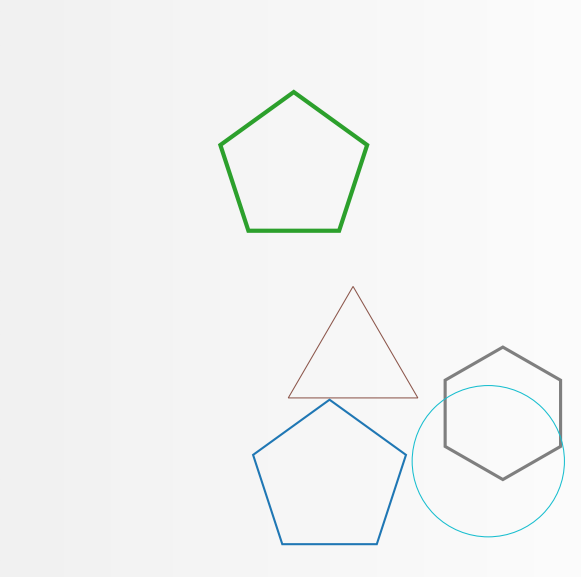[{"shape": "pentagon", "thickness": 1, "radius": 0.69, "center": [0.567, 0.169]}, {"shape": "pentagon", "thickness": 2, "radius": 0.66, "center": [0.505, 0.707]}, {"shape": "triangle", "thickness": 0.5, "radius": 0.64, "center": [0.607, 0.374]}, {"shape": "hexagon", "thickness": 1.5, "radius": 0.57, "center": [0.865, 0.283]}, {"shape": "circle", "thickness": 0.5, "radius": 0.65, "center": [0.84, 0.201]}]